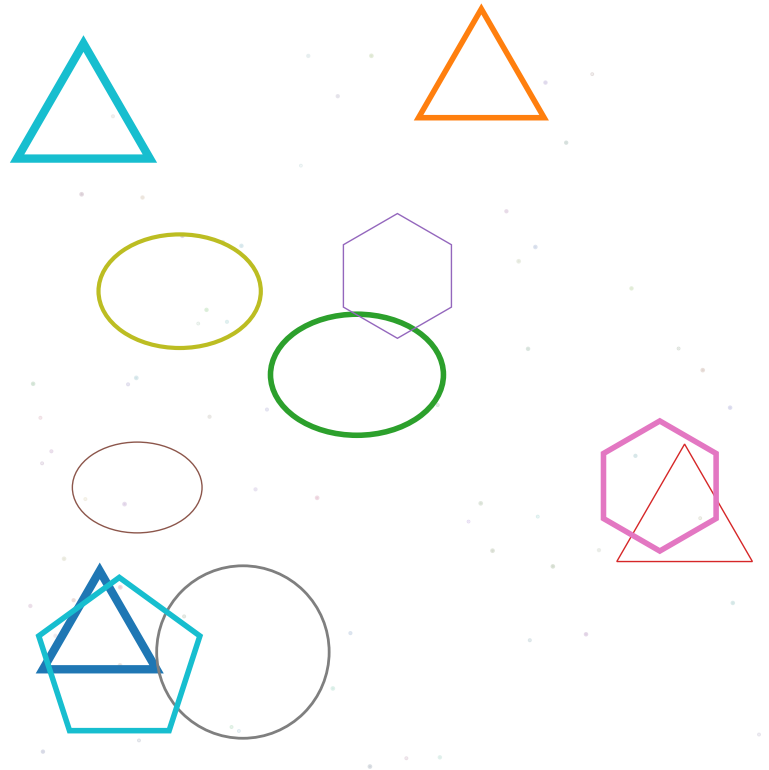[{"shape": "triangle", "thickness": 3, "radius": 0.43, "center": [0.13, 0.173]}, {"shape": "triangle", "thickness": 2, "radius": 0.47, "center": [0.625, 0.894]}, {"shape": "oval", "thickness": 2, "radius": 0.56, "center": [0.464, 0.513]}, {"shape": "triangle", "thickness": 0.5, "radius": 0.51, "center": [0.889, 0.322]}, {"shape": "hexagon", "thickness": 0.5, "radius": 0.4, "center": [0.516, 0.642]}, {"shape": "oval", "thickness": 0.5, "radius": 0.42, "center": [0.178, 0.367]}, {"shape": "hexagon", "thickness": 2, "radius": 0.42, "center": [0.857, 0.369]}, {"shape": "circle", "thickness": 1, "radius": 0.56, "center": [0.315, 0.153]}, {"shape": "oval", "thickness": 1.5, "radius": 0.53, "center": [0.233, 0.622]}, {"shape": "triangle", "thickness": 3, "radius": 0.5, "center": [0.108, 0.844]}, {"shape": "pentagon", "thickness": 2, "radius": 0.55, "center": [0.155, 0.14]}]